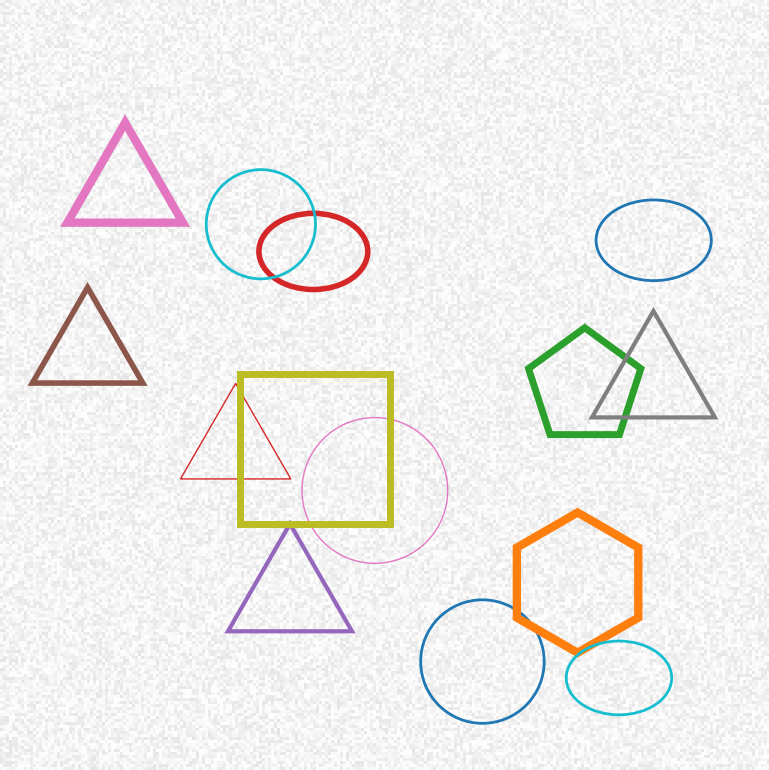[{"shape": "circle", "thickness": 1, "radius": 0.4, "center": [0.627, 0.141]}, {"shape": "oval", "thickness": 1, "radius": 0.37, "center": [0.849, 0.688]}, {"shape": "hexagon", "thickness": 3, "radius": 0.46, "center": [0.75, 0.243]}, {"shape": "pentagon", "thickness": 2.5, "radius": 0.38, "center": [0.759, 0.498]}, {"shape": "oval", "thickness": 2, "radius": 0.35, "center": [0.407, 0.673]}, {"shape": "triangle", "thickness": 0.5, "radius": 0.41, "center": [0.306, 0.419]}, {"shape": "triangle", "thickness": 1.5, "radius": 0.47, "center": [0.377, 0.227]}, {"shape": "triangle", "thickness": 2, "radius": 0.41, "center": [0.114, 0.544]}, {"shape": "triangle", "thickness": 3, "radius": 0.43, "center": [0.163, 0.754]}, {"shape": "circle", "thickness": 0.5, "radius": 0.47, "center": [0.487, 0.363]}, {"shape": "triangle", "thickness": 1.5, "radius": 0.46, "center": [0.849, 0.504]}, {"shape": "square", "thickness": 2.5, "radius": 0.49, "center": [0.409, 0.417]}, {"shape": "circle", "thickness": 1, "radius": 0.35, "center": [0.339, 0.709]}, {"shape": "oval", "thickness": 1, "radius": 0.34, "center": [0.804, 0.12]}]